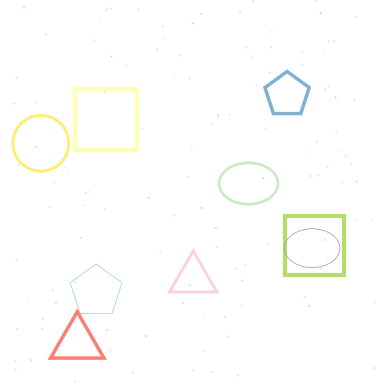[{"shape": "pentagon", "thickness": 0.5, "radius": 0.35, "center": [0.25, 0.244]}, {"shape": "square", "thickness": 3, "radius": 0.4, "center": [0.275, 0.689]}, {"shape": "triangle", "thickness": 2.5, "radius": 0.4, "center": [0.201, 0.11]}, {"shape": "pentagon", "thickness": 2.5, "radius": 0.3, "center": [0.746, 0.754]}, {"shape": "square", "thickness": 3, "radius": 0.38, "center": [0.817, 0.362]}, {"shape": "triangle", "thickness": 2, "radius": 0.36, "center": [0.502, 0.277]}, {"shape": "oval", "thickness": 0.5, "radius": 0.36, "center": [0.811, 0.355]}, {"shape": "oval", "thickness": 2, "radius": 0.38, "center": [0.645, 0.523]}, {"shape": "circle", "thickness": 2, "radius": 0.36, "center": [0.106, 0.628]}]